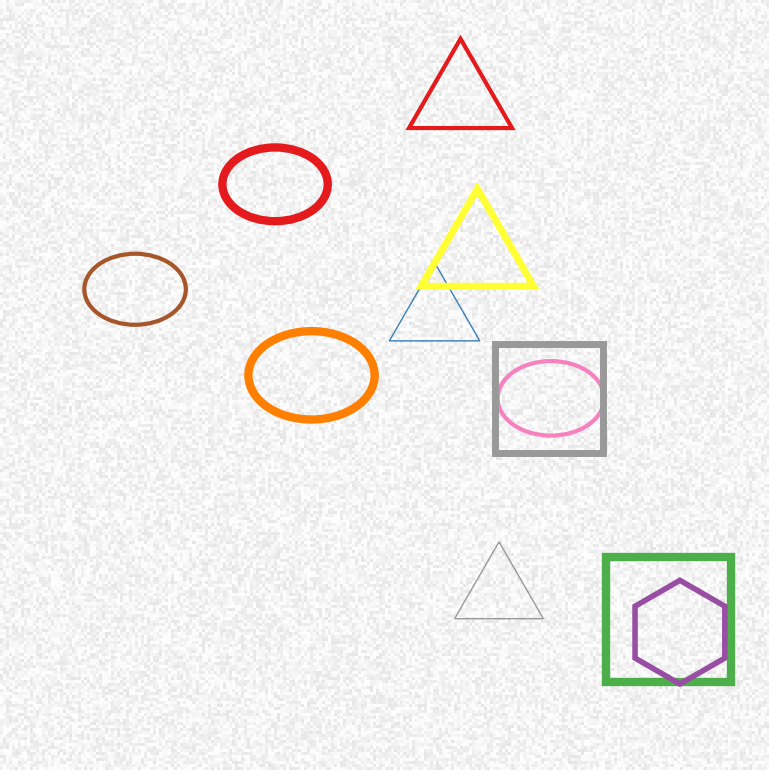[{"shape": "oval", "thickness": 3, "radius": 0.34, "center": [0.357, 0.761]}, {"shape": "triangle", "thickness": 1.5, "radius": 0.39, "center": [0.598, 0.872]}, {"shape": "triangle", "thickness": 0.5, "radius": 0.34, "center": [0.564, 0.591]}, {"shape": "square", "thickness": 3, "radius": 0.41, "center": [0.868, 0.195]}, {"shape": "hexagon", "thickness": 2, "radius": 0.34, "center": [0.883, 0.179]}, {"shape": "oval", "thickness": 3, "radius": 0.41, "center": [0.405, 0.513]}, {"shape": "triangle", "thickness": 2.5, "radius": 0.42, "center": [0.62, 0.67]}, {"shape": "oval", "thickness": 1.5, "radius": 0.33, "center": [0.175, 0.624]}, {"shape": "oval", "thickness": 1.5, "radius": 0.35, "center": [0.715, 0.483]}, {"shape": "square", "thickness": 2.5, "radius": 0.35, "center": [0.713, 0.482]}, {"shape": "triangle", "thickness": 0.5, "radius": 0.33, "center": [0.648, 0.23]}]